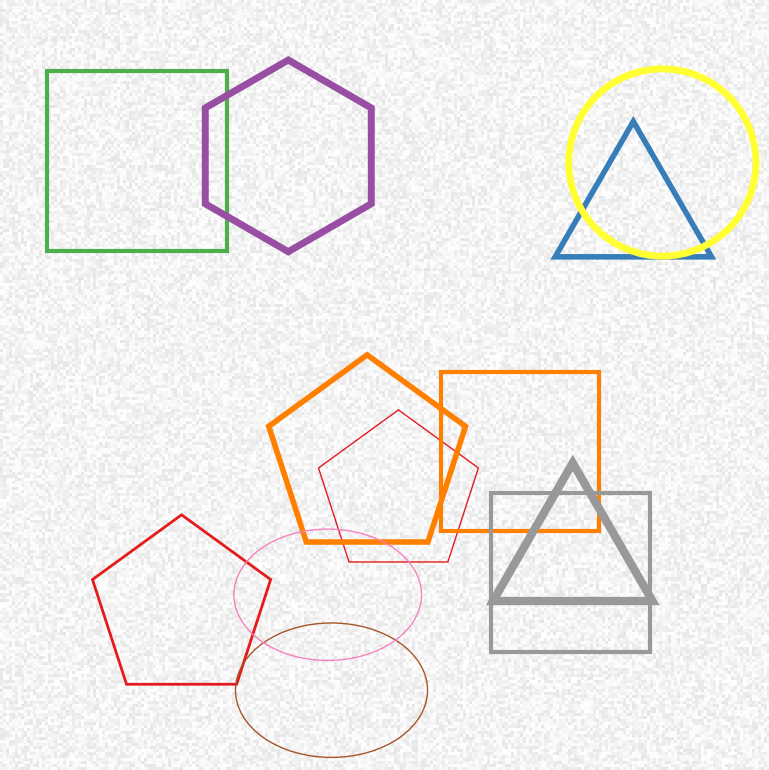[{"shape": "pentagon", "thickness": 1, "radius": 0.61, "center": [0.236, 0.21]}, {"shape": "pentagon", "thickness": 0.5, "radius": 0.55, "center": [0.517, 0.358]}, {"shape": "triangle", "thickness": 2, "radius": 0.59, "center": [0.823, 0.725]}, {"shape": "square", "thickness": 1.5, "radius": 0.59, "center": [0.178, 0.791]}, {"shape": "hexagon", "thickness": 2.5, "radius": 0.62, "center": [0.374, 0.798]}, {"shape": "square", "thickness": 1.5, "radius": 0.51, "center": [0.676, 0.414]}, {"shape": "pentagon", "thickness": 2, "radius": 0.67, "center": [0.477, 0.405]}, {"shape": "circle", "thickness": 2.5, "radius": 0.61, "center": [0.86, 0.789]}, {"shape": "oval", "thickness": 0.5, "radius": 0.62, "center": [0.431, 0.104]}, {"shape": "oval", "thickness": 0.5, "radius": 0.61, "center": [0.426, 0.228]}, {"shape": "triangle", "thickness": 3, "radius": 0.6, "center": [0.744, 0.279]}, {"shape": "square", "thickness": 1.5, "radius": 0.52, "center": [0.741, 0.257]}]